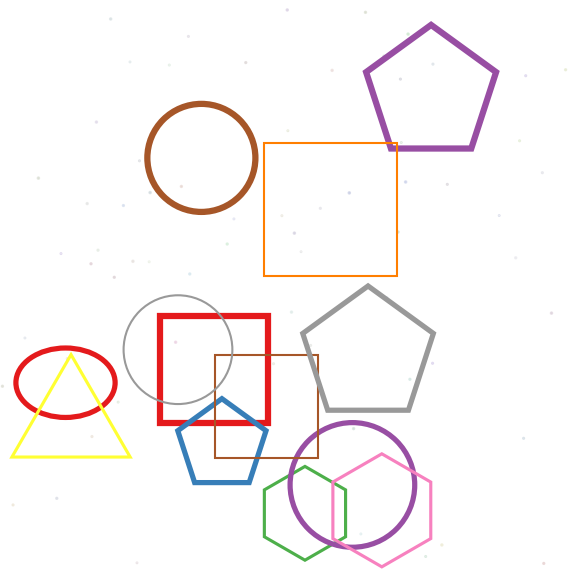[{"shape": "square", "thickness": 3, "radius": 0.46, "center": [0.371, 0.359]}, {"shape": "oval", "thickness": 2.5, "radius": 0.43, "center": [0.113, 0.336]}, {"shape": "pentagon", "thickness": 2.5, "radius": 0.4, "center": [0.384, 0.228]}, {"shape": "hexagon", "thickness": 1.5, "radius": 0.41, "center": [0.528, 0.11]}, {"shape": "pentagon", "thickness": 3, "radius": 0.59, "center": [0.746, 0.838]}, {"shape": "circle", "thickness": 2.5, "radius": 0.54, "center": [0.61, 0.159]}, {"shape": "square", "thickness": 1, "radius": 0.58, "center": [0.572, 0.636]}, {"shape": "triangle", "thickness": 1.5, "radius": 0.59, "center": [0.123, 0.267]}, {"shape": "circle", "thickness": 3, "radius": 0.47, "center": [0.349, 0.726]}, {"shape": "square", "thickness": 1, "radius": 0.45, "center": [0.461, 0.295]}, {"shape": "hexagon", "thickness": 1.5, "radius": 0.49, "center": [0.661, 0.115]}, {"shape": "pentagon", "thickness": 2.5, "radius": 0.59, "center": [0.637, 0.385]}, {"shape": "circle", "thickness": 1, "radius": 0.47, "center": [0.308, 0.394]}]